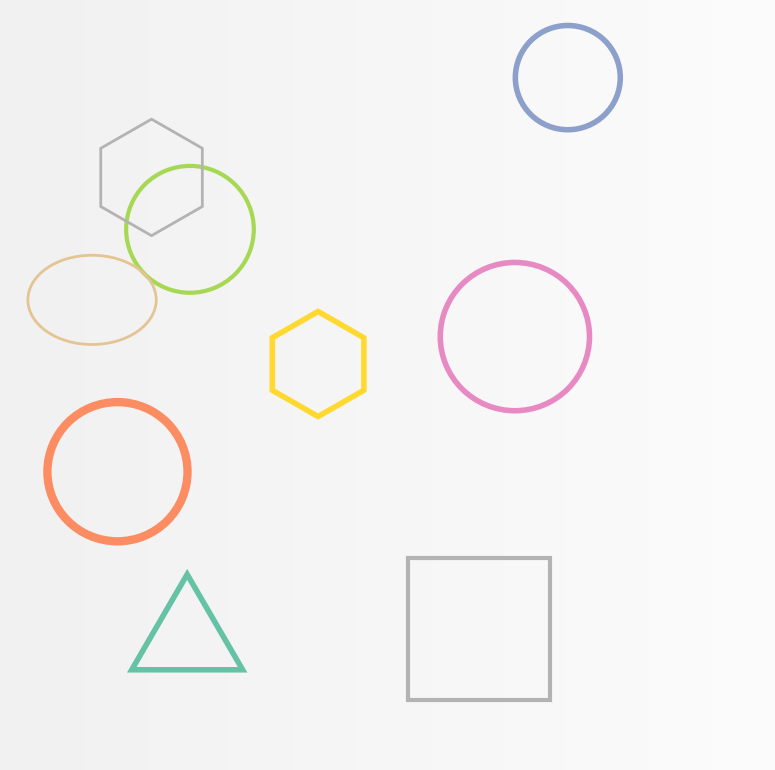[{"shape": "triangle", "thickness": 2, "radius": 0.41, "center": [0.242, 0.171]}, {"shape": "circle", "thickness": 3, "radius": 0.45, "center": [0.152, 0.387]}, {"shape": "circle", "thickness": 2, "radius": 0.34, "center": [0.733, 0.899]}, {"shape": "circle", "thickness": 2, "radius": 0.48, "center": [0.664, 0.563]}, {"shape": "circle", "thickness": 1.5, "radius": 0.41, "center": [0.245, 0.702]}, {"shape": "hexagon", "thickness": 2, "radius": 0.34, "center": [0.41, 0.527]}, {"shape": "oval", "thickness": 1, "radius": 0.41, "center": [0.119, 0.611]}, {"shape": "square", "thickness": 1.5, "radius": 0.46, "center": [0.618, 0.184]}, {"shape": "hexagon", "thickness": 1, "radius": 0.38, "center": [0.196, 0.77]}]